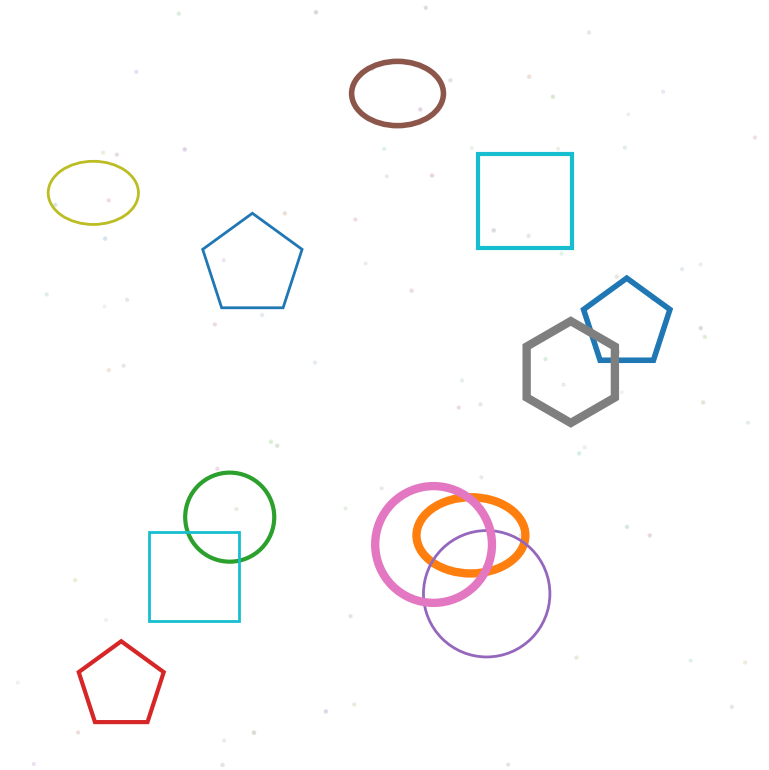[{"shape": "pentagon", "thickness": 1, "radius": 0.34, "center": [0.328, 0.655]}, {"shape": "pentagon", "thickness": 2, "radius": 0.29, "center": [0.814, 0.58]}, {"shape": "oval", "thickness": 3, "radius": 0.35, "center": [0.612, 0.305]}, {"shape": "circle", "thickness": 1.5, "radius": 0.29, "center": [0.298, 0.328]}, {"shape": "pentagon", "thickness": 1.5, "radius": 0.29, "center": [0.157, 0.109]}, {"shape": "circle", "thickness": 1, "radius": 0.41, "center": [0.632, 0.229]}, {"shape": "oval", "thickness": 2, "radius": 0.3, "center": [0.516, 0.879]}, {"shape": "circle", "thickness": 3, "radius": 0.38, "center": [0.563, 0.293]}, {"shape": "hexagon", "thickness": 3, "radius": 0.33, "center": [0.741, 0.517]}, {"shape": "oval", "thickness": 1, "radius": 0.29, "center": [0.121, 0.75]}, {"shape": "square", "thickness": 1, "radius": 0.29, "center": [0.252, 0.251]}, {"shape": "square", "thickness": 1.5, "radius": 0.3, "center": [0.682, 0.739]}]